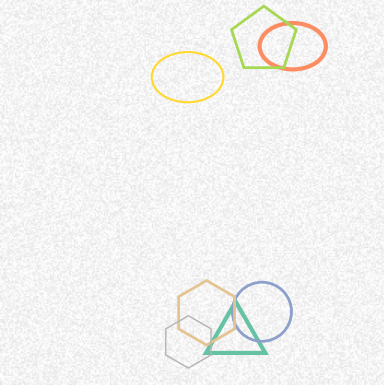[{"shape": "triangle", "thickness": 3, "radius": 0.44, "center": [0.612, 0.128]}, {"shape": "oval", "thickness": 3, "radius": 0.43, "center": [0.76, 0.88]}, {"shape": "circle", "thickness": 2, "radius": 0.38, "center": [0.68, 0.19]}, {"shape": "pentagon", "thickness": 2, "radius": 0.44, "center": [0.685, 0.896]}, {"shape": "oval", "thickness": 1.5, "radius": 0.47, "center": [0.487, 0.8]}, {"shape": "hexagon", "thickness": 2, "radius": 0.42, "center": [0.537, 0.187]}, {"shape": "hexagon", "thickness": 1, "radius": 0.34, "center": [0.489, 0.112]}]